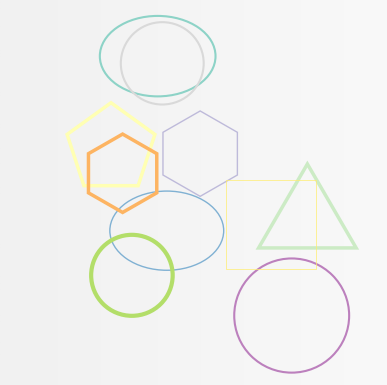[{"shape": "oval", "thickness": 1.5, "radius": 0.75, "center": [0.407, 0.854]}, {"shape": "pentagon", "thickness": 2.5, "radius": 0.6, "center": [0.286, 0.614]}, {"shape": "hexagon", "thickness": 1, "radius": 0.55, "center": [0.517, 0.601]}, {"shape": "oval", "thickness": 1, "radius": 0.73, "center": [0.43, 0.401]}, {"shape": "hexagon", "thickness": 2.5, "radius": 0.51, "center": [0.316, 0.55]}, {"shape": "circle", "thickness": 3, "radius": 0.53, "center": [0.34, 0.285]}, {"shape": "circle", "thickness": 1.5, "radius": 0.53, "center": [0.419, 0.835]}, {"shape": "circle", "thickness": 1.5, "radius": 0.74, "center": [0.753, 0.18]}, {"shape": "triangle", "thickness": 2.5, "radius": 0.73, "center": [0.793, 0.429]}, {"shape": "square", "thickness": 0.5, "radius": 0.58, "center": [0.7, 0.417]}]